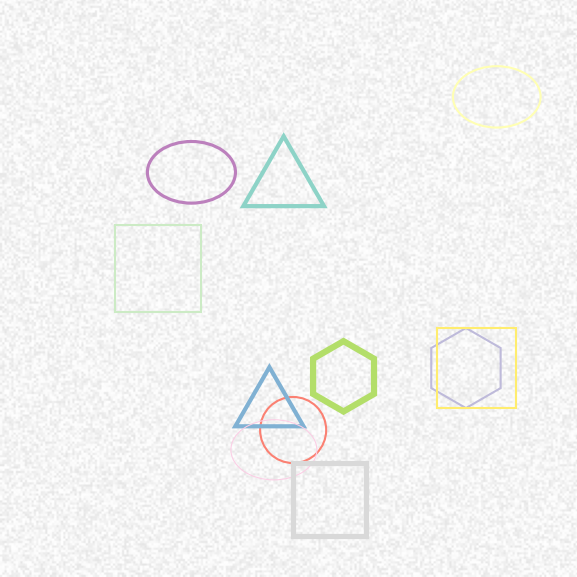[{"shape": "triangle", "thickness": 2, "radius": 0.4, "center": [0.491, 0.683]}, {"shape": "oval", "thickness": 1, "radius": 0.38, "center": [0.86, 0.831]}, {"shape": "hexagon", "thickness": 1, "radius": 0.35, "center": [0.807, 0.362]}, {"shape": "circle", "thickness": 1, "radius": 0.29, "center": [0.508, 0.255]}, {"shape": "triangle", "thickness": 2, "radius": 0.34, "center": [0.467, 0.295]}, {"shape": "hexagon", "thickness": 3, "radius": 0.3, "center": [0.595, 0.347]}, {"shape": "oval", "thickness": 0.5, "radius": 0.37, "center": [0.474, 0.22]}, {"shape": "square", "thickness": 2.5, "radius": 0.32, "center": [0.57, 0.135]}, {"shape": "oval", "thickness": 1.5, "radius": 0.38, "center": [0.331, 0.701]}, {"shape": "square", "thickness": 1, "radius": 0.38, "center": [0.274, 0.534]}, {"shape": "square", "thickness": 1, "radius": 0.34, "center": [0.825, 0.362]}]